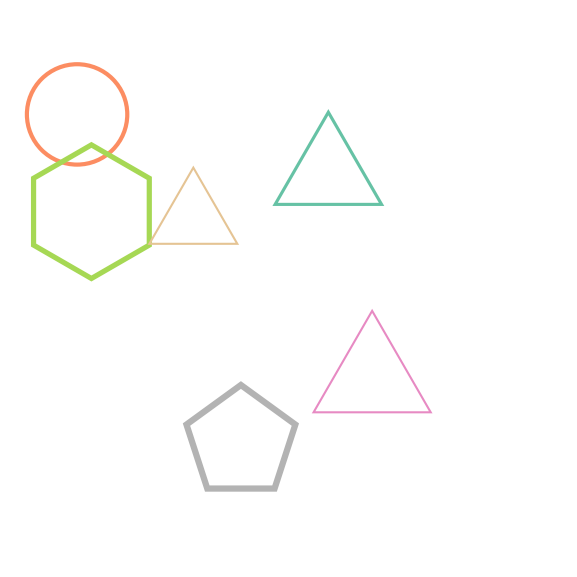[{"shape": "triangle", "thickness": 1.5, "radius": 0.53, "center": [0.569, 0.698]}, {"shape": "circle", "thickness": 2, "radius": 0.43, "center": [0.133, 0.801]}, {"shape": "triangle", "thickness": 1, "radius": 0.59, "center": [0.644, 0.344]}, {"shape": "hexagon", "thickness": 2.5, "radius": 0.58, "center": [0.158, 0.633]}, {"shape": "triangle", "thickness": 1, "radius": 0.44, "center": [0.335, 0.621]}, {"shape": "pentagon", "thickness": 3, "radius": 0.5, "center": [0.417, 0.233]}]